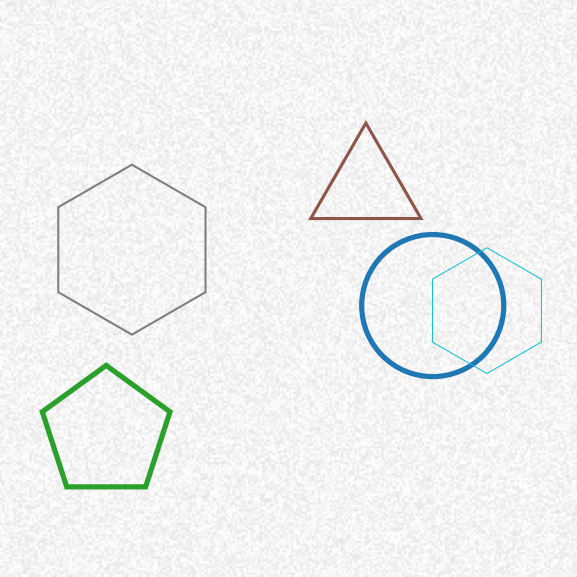[{"shape": "circle", "thickness": 2.5, "radius": 0.62, "center": [0.749, 0.47]}, {"shape": "pentagon", "thickness": 2.5, "radius": 0.58, "center": [0.184, 0.25]}, {"shape": "triangle", "thickness": 1.5, "radius": 0.55, "center": [0.634, 0.676]}, {"shape": "hexagon", "thickness": 1, "radius": 0.74, "center": [0.228, 0.567]}, {"shape": "hexagon", "thickness": 0.5, "radius": 0.54, "center": [0.843, 0.461]}]